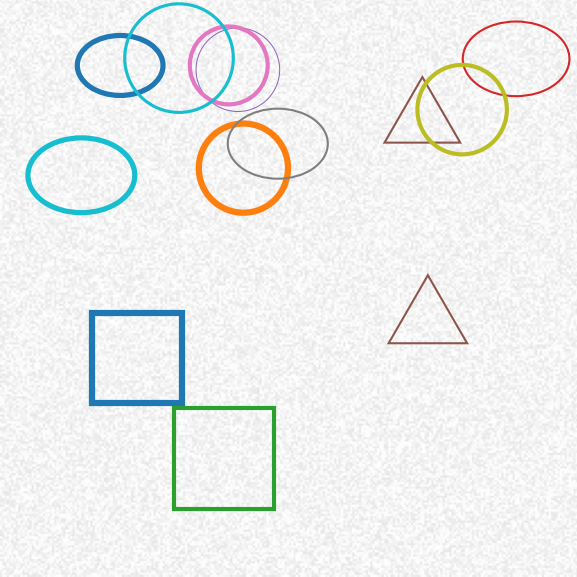[{"shape": "oval", "thickness": 2.5, "radius": 0.37, "center": [0.208, 0.886]}, {"shape": "square", "thickness": 3, "radius": 0.39, "center": [0.237, 0.379]}, {"shape": "circle", "thickness": 3, "radius": 0.39, "center": [0.421, 0.708]}, {"shape": "square", "thickness": 2, "radius": 0.44, "center": [0.388, 0.205]}, {"shape": "oval", "thickness": 1, "radius": 0.46, "center": [0.894, 0.897]}, {"shape": "circle", "thickness": 0.5, "radius": 0.36, "center": [0.412, 0.878]}, {"shape": "triangle", "thickness": 1, "radius": 0.39, "center": [0.741, 0.444]}, {"shape": "triangle", "thickness": 1, "radius": 0.38, "center": [0.731, 0.79]}, {"shape": "circle", "thickness": 2, "radius": 0.34, "center": [0.396, 0.886]}, {"shape": "oval", "thickness": 1, "radius": 0.43, "center": [0.481, 0.75]}, {"shape": "circle", "thickness": 2, "radius": 0.39, "center": [0.8, 0.809]}, {"shape": "oval", "thickness": 2.5, "radius": 0.46, "center": [0.141, 0.696]}, {"shape": "circle", "thickness": 1.5, "radius": 0.47, "center": [0.31, 0.898]}]